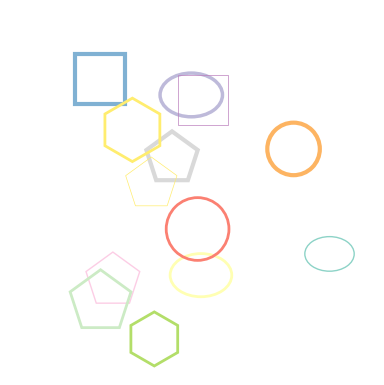[{"shape": "oval", "thickness": 1, "radius": 0.32, "center": [0.856, 0.34]}, {"shape": "oval", "thickness": 2, "radius": 0.4, "center": [0.522, 0.285]}, {"shape": "oval", "thickness": 2.5, "radius": 0.41, "center": [0.497, 0.753]}, {"shape": "circle", "thickness": 2, "radius": 0.41, "center": [0.513, 0.405]}, {"shape": "square", "thickness": 3, "radius": 0.32, "center": [0.26, 0.795]}, {"shape": "circle", "thickness": 3, "radius": 0.34, "center": [0.763, 0.613]}, {"shape": "hexagon", "thickness": 2, "radius": 0.35, "center": [0.401, 0.12]}, {"shape": "pentagon", "thickness": 1, "radius": 0.37, "center": [0.293, 0.272]}, {"shape": "pentagon", "thickness": 3, "radius": 0.35, "center": [0.447, 0.589]}, {"shape": "square", "thickness": 0.5, "radius": 0.32, "center": [0.528, 0.74]}, {"shape": "pentagon", "thickness": 2, "radius": 0.42, "center": [0.261, 0.216]}, {"shape": "hexagon", "thickness": 2, "radius": 0.41, "center": [0.344, 0.663]}, {"shape": "pentagon", "thickness": 0.5, "radius": 0.35, "center": [0.393, 0.522]}]